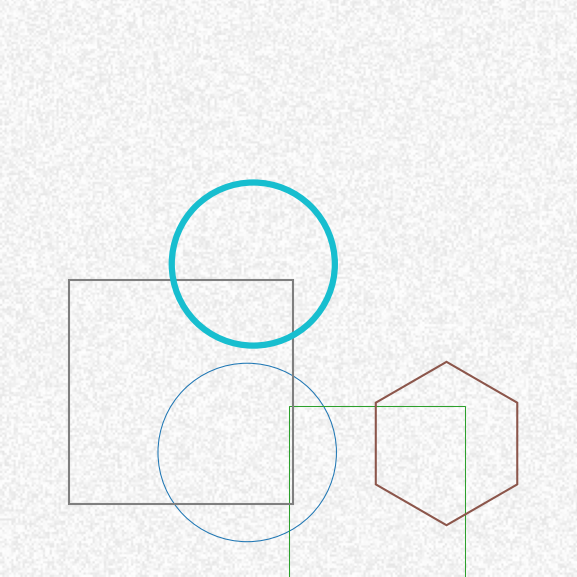[{"shape": "circle", "thickness": 0.5, "radius": 0.77, "center": [0.428, 0.216]}, {"shape": "square", "thickness": 0.5, "radius": 0.76, "center": [0.653, 0.144]}, {"shape": "hexagon", "thickness": 1, "radius": 0.71, "center": [0.773, 0.231]}, {"shape": "square", "thickness": 1, "radius": 0.97, "center": [0.314, 0.32]}, {"shape": "circle", "thickness": 3, "radius": 0.71, "center": [0.439, 0.542]}]